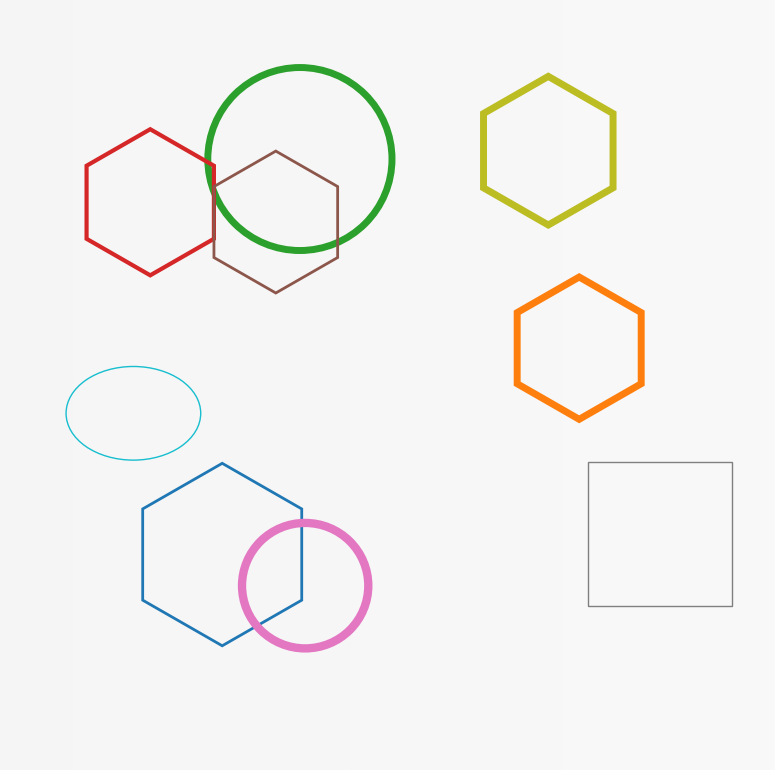[{"shape": "hexagon", "thickness": 1, "radius": 0.59, "center": [0.287, 0.28]}, {"shape": "hexagon", "thickness": 2.5, "radius": 0.46, "center": [0.747, 0.548]}, {"shape": "circle", "thickness": 2.5, "radius": 0.59, "center": [0.387, 0.793]}, {"shape": "hexagon", "thickness": 1.5, "radius": 0.47, "center": [0.194, 0.737]}, {"shape": "hexagon", "thickness": 1, "radius": 0.46, "center": [0.356, 0.712]}, {"shape": "circle", "thickness": 3, "radius": 0.41, "center": [0.394, 0.239]}, {"shape": "square", "thickness": 0.5, "radius": 0.47, "center": [0.852, 0.307]}, {"shape": "hexagon", "thickness": 2.5, "radius": 0.48, "center": [0.707, 0.804]}, {"shape": "oval", "thickness": 0.5, "radius": 0.43, "center": [0.172, 0.463]}]